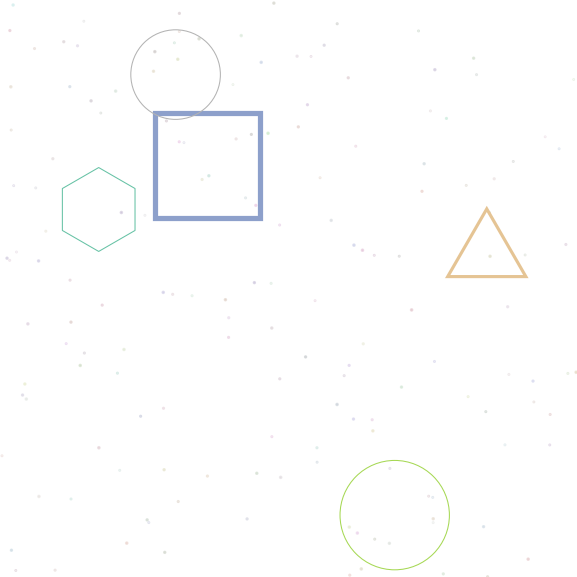[{"shape": "hexagon", "thickness": 0.5, "radius": 0.36, "center": [0.171, 0.636]}, {"shape": "square", "thickness": 2.5, "radius": 0.45, "center": [0.359, 0.712]}, {"shape": "circle", "thickness": 0.5, "radius": 0.47, "center": [0.683, 0.107]}, {"shape": "triangle", "thickness": 1.5, "radius": 0.39, "center": [0.843, 0.559]}, {"shape": "circle", "thickness": 0.5, "radius": 0.39, "center": [0.304, 0.87]}]